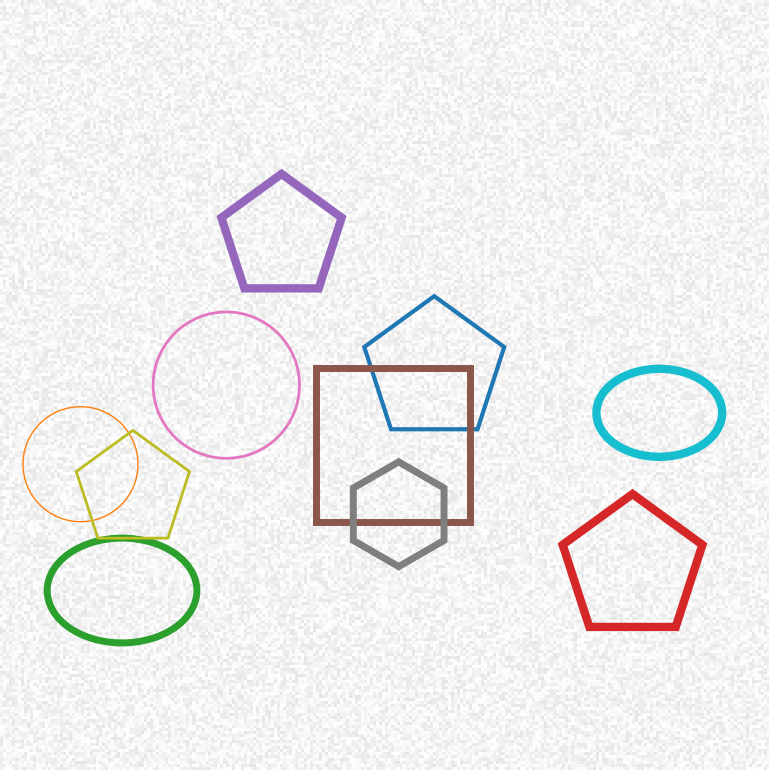[{"shape": "pentagon", "thickness": 1.5, "radius": 0.48, "center": [0.564, 0.52]}, {"shape": "circle", "thickness": 0.5, "radius": 0.37, "center": [0.105, 0.397]}, {"shape": "oval", "thickness": 2.5, "radius": 0.49, "center": [0.158, 0.233]}, {"shape": "pentagon", "thickness": 3, "radius": 0.48, "center": [0.821, 0.263]}, {"shape": "pentagon", "thickness": 3, "radius": 0.41, "center": [0.366, 0.692]}, {"shape": "square", "thickness": 2.5, "radius": 0.5, "center": [0.511, 0.422]}, {"shape": "circle", "thickness": 1, "radius": 0.48, "center": [0.294, 0.5]}, {"shape": "hexagon", "thickness": 2.5, "radius": 0.34, "center": [0.518, 0.332]}, {"shape": "pentagon", "thickness": 1, "radius": 0.39, "center": [0.173, 0.364]}, {"shape": "oval", "thickness": 3, "radius": 0.41, "center": [0.856, 0.464]}]